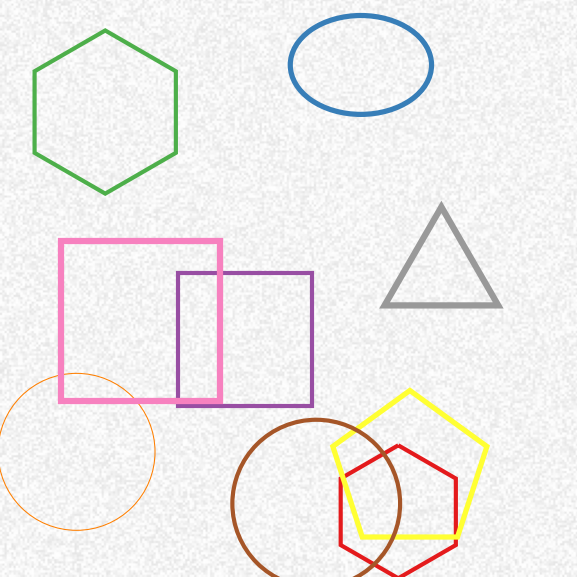[{"shape": "hexagon", "thickness": 2, "radius": 0.58, "center": [0.69, 0.113]}, {"shape": "oval", "thickness": 2.5, "radius": 0.61, "center": [0.625, 0.887]}, {"shape": "hexagon", "thickness": 2, "radius": 0.71, "center": [0.182, 0.805]}, {"shape": "square", "thickness": 2, "radius": 0.58, "center": [0.424, 0.411]}, {"shape": "circle", "thickness": 0.5, "radius": 0.68, "center": [0.133, 0.217]}, {"shape": "pentagon", "thickness": 2.5, "radius": 0.7, "center": [0.71, 0.183]}, {"shape": "circle", "thickness": 2, "radius": 0.73, "center": [0.548, 0.127]}, {"shape": "square", "thickness": 3, "radius": 0.69, "center": [0.243, 0.443]}, {"shape": "triangle", "thickness": 3, "radius": 0.57, "center": [0.764, 0.527]}]